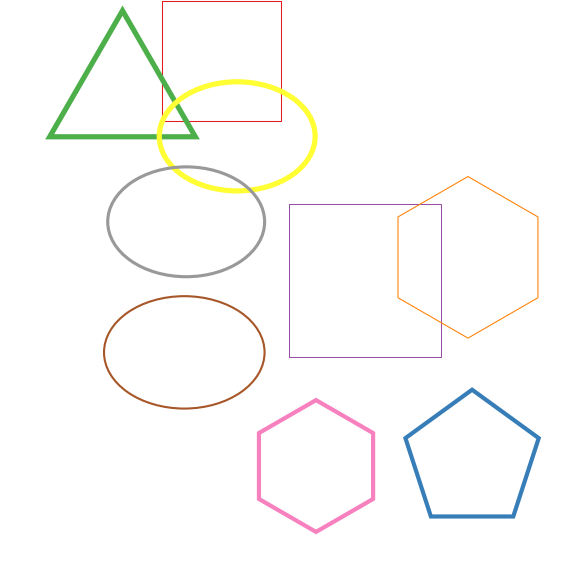[{"shape": "square", "thickness": 0.5, "radius": 0.52, "center": [0.384, 0.894]}, {"shape": "pentagon", "thickness": 2, "radius": 0.61, "center": [0.817, 0.203]}, {"shape": "triangle", "thickness": 2.5, "radius": 0.73, "center": [0.212, 0.835]}, {"shape": "square", "thickness": 0.5, "radius": 0.66, "center": [0.632, 0.513]}, {"shape": "hexagon", "thickness": 0.5, "radius": 0.7, "center": [0.81, 0.554]}, {"shape": "oval", "thickness": 2.5, "radius": 0.67, "center": [0.411, 0.763]}, {"shape": "oval", "thickness": 1, "radius": 0.7, "center": [0.319, 0.389]}, {"shape": "hexagon", "thickness": 2, "radius": 0.57, "center": [0.547, 0.192]}, {"shape": "oval", "thickness": 1.5, "radius": 0.68, "center": [0.322, 0.615]}]